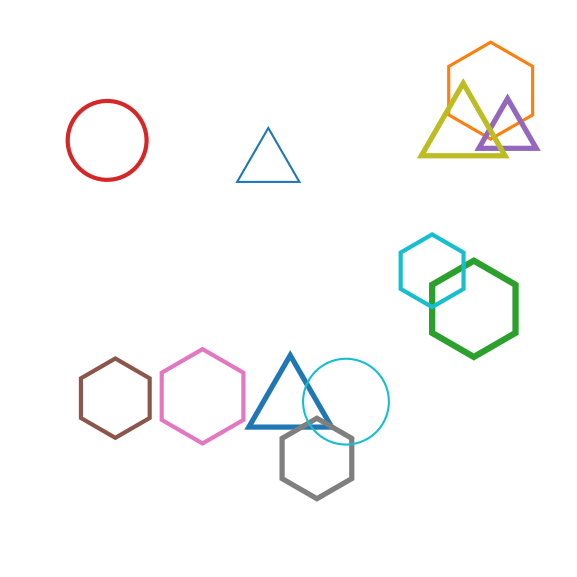[{"shape": "triangle", "thickness": 1, "radius": 0.31, "center": [0.465, 0.715]}, {"shape": "triangle", "thickness": 2.5, "radius": 0.41, "center": [0.503, 0.301]}, {"shape": "hexagon", "thickness": 1.5, "radius": 0.42, "center": [0.85, 0.842]}, {"shape": "hexagon", "thickness": 3, "radius": 0.42, "center": [0.821, 0.464]}, {"shape": "circle", "thickness": 2, "radius": 0.34, "center": [0.185, 0.756]}, {"shape": "triangle", "thickness": 2.5, "radius": 0.29, "center": [0.879, 0.771]}, {"shape": "hexagon", "thickness": 2, "radius": 0.34, "center": [0.2, 0.31]}, {"shape": "hexagon", "thickness": 2, "radius": 0.41, "center": [0.351, 0.313]}, {"shape": "hexagon", "thickness": 2.5, "radius": 0.35, "center": [0.549, 0.205]}, {"shape": "triangle", "thickness": 2.5, "radius": 0.42, "center": [0.802, 0.771]}, {"shape": "hexagon", "thickness": 2, "radius": 0.31, "center": [0.748, 0.53]}, {"shape": "circle", "thickness": 1, "radius": 0.37, "center": [0.599, 0.304]}]